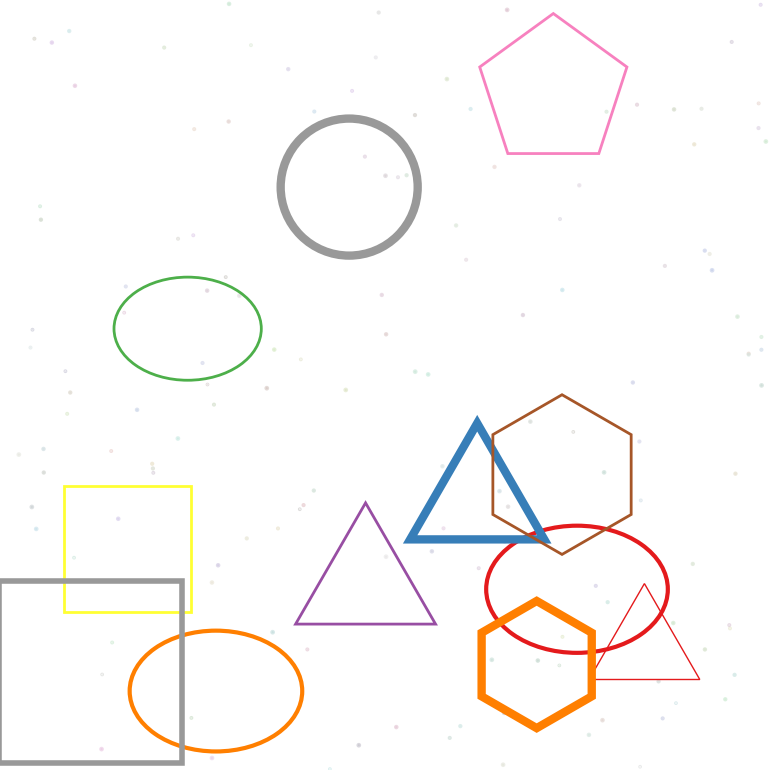[{"shape": "triangle", "thickness": 0.5, "radius": 0.42, "center": [0.837, 0.159]}, {"shape": "oval", "thickness": 1.5, "radius": 0.59, "center": [0.749, 0.235]}, {"shape": "triangle", "thickness": 3, "radius": 0.5, "center": [0.62, 0.35]}, {"shape": "oval", "thickness": 1, "radius": 0.48, "center": [0.244, 0.573]}, {"shape": "triangle", "thickness": 1, "radius": 0.52, "center": [0.475, 0.242]}, {"shape": "oval", "thickness": 1.5, "radius": 0.56, "center": [0.28, 0.103]}, {"shape": "hexagon", "thickness": 3, "radius": 0.41, "center": [0.697, 0.137]}, {"shape": "square", "thickness": 1, "radius": 0.41, "center": [0.165, 0.287]}, {"shape": "hexagon", "thickness": 1, "radius": 0.52, "center": [0.73, 0.384]}, {"shape": "pentagon", "thickness": 1, "radius": 0.5, "center": [0.719, 0.882]}, {"shape": "circle", "thickness": 3, "radius": 0.44, "center": [0.453, 0.757]}, {"shape": "square", "thickness": 2, "radius": 0.59, "center": [0.118, 0.128]}]